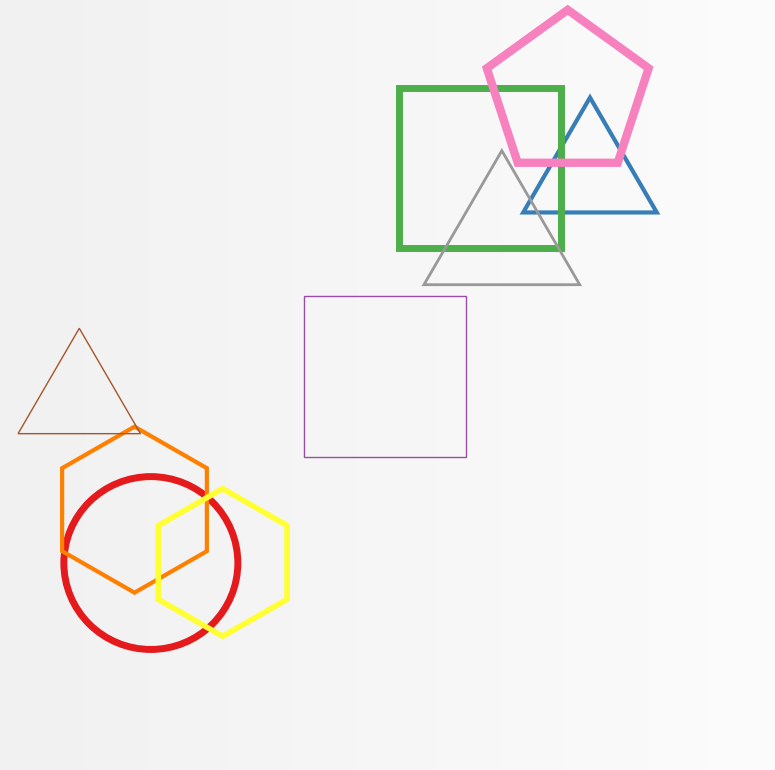[{"shape": "circle", "thickness": 2.5, "radius": 0.56, "center": [0.195, 0.269]}, {"shape": "triangle", "thickness": 1.5, "radius": 0.5, "center": [0.761, 0.774]}, {"shape": "square", "thickness": 2.5, "radius": 0.52, "center": [0.619, 0.782]}, {"shape": "square", "thickness": 0.5, "radius": 0.52, "center": [0.497, 0.511]}, {"shape": "hexagon", "thickness": 1.5, "radius": 0.54, "center": [0.174, 0.338]}, {"shape": "hexagon", "thickness": 2, "radius": 0.48, "center": [0.287, 0.27]}, {"shape": "triangle", "thickness": 0.5, "radius": 0.46, "center": [0.102, 0.482]}, {"shape": "pentagon", "thickness": 3, "radius": 0.55, "center": [0.733, 0.877]}, {"shape": "triangle", "thickness": 1, "radius": 0.58, "center": [0.648, 0.688]}]